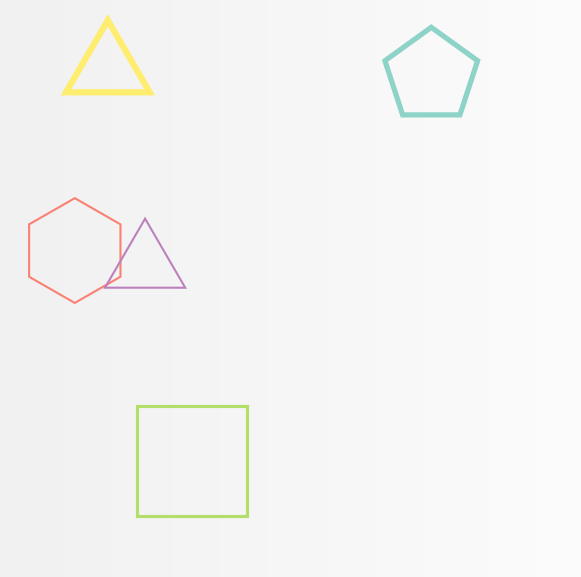[{"shape": "pentagon", "thickness": 2.5, "radius": 0.42, "center": [0.742, 0.868]}, {"shape": "hexagon", "thickness": 1, "radius": 0.45, "center": [0.129, 0.565]}, {"shape": "square", "thickness": 1.5, "radius": 0.47, "center": [0.33, 0.2]}, {"shape": "triangle", "thickness": 1, "radius": 0.4, "center": [0.25, 0.541]}, {"shape": "triangle", "thickness": 3, "radius": 0.42, "center": [0.186, 0.881]}]